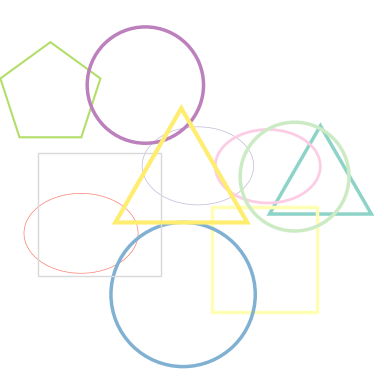[{"shape": "triangle", "thickness": 2.5, "radius": 0.76, "center": [0.832, 0.52]}, {"shape": "square", "thickness": 2.5, "radius": 0.68, "center": [0.687, 0.326]}, {"shape": "oval", "thickness": 0.5, "radius": 0.72, "center": [0.514, 0.569]}, {"shape": "oval", "thickness": 0.5, "radius": 0.74, "center": [0.211, 0.394]}, {"shape": "circle", "thickness": 2.5, "radius": 0.94, "center": [0.476, 0.235]}, {"shape": "pentagon", "thickness": 1.5, "radius": 0.68, "center": [0.131, 0.754]}, {"shape": "oval", "thickness": 2, "radius": 0.68, "center": [0.696, 0.568]}, {"shape": "square", "thickness": 1, "radius": 0.8, "center": [0.258, 0.443]}, {"shape": "circle", "thickness": 2.5, "radius": 0.76, "center": [0.378, 0.779]}, {"shape": "circle", "thickness": 2.5, "radius": 0.71, "center": [0.765, 0.541]}, {"shape": "triangle", "thickness": 3, "radius": 0.99, "center": [0.471, 0.521]}]